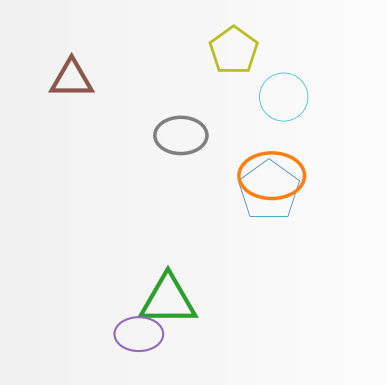[{"shape": "pentagon", "thickness": 0.5, "radius": 0.42, "center": [0.694, 0.505]}, {"shape": "oval", "thickness": 2.5, "radius": 0.42, "center": [0.701, 0.544]}, {"shape": "triangle", "thickness": 3, "radius": 0.41, "center": [0.433, 0.221]}, {"shape": "oval", "thickness": 1.5, "radius": 0.31, "center": [0.358, 0.132]}, {"shape": "triangle", "thickness": 3, "radius": 0.3, "center": [0.185, 0.795]}, {"shape": "oval", "thickness": 2.5, "radius": 0.34, "center": [0.467, 0.648]}, {"shape": "pentagon", "thickness": 2, "radius": 0.32, "center": [0.603, 0.869]}, {"shape": "circle", "thickness": 0.5, "radius": 0.31, "center": [0.732, 0.748]}]